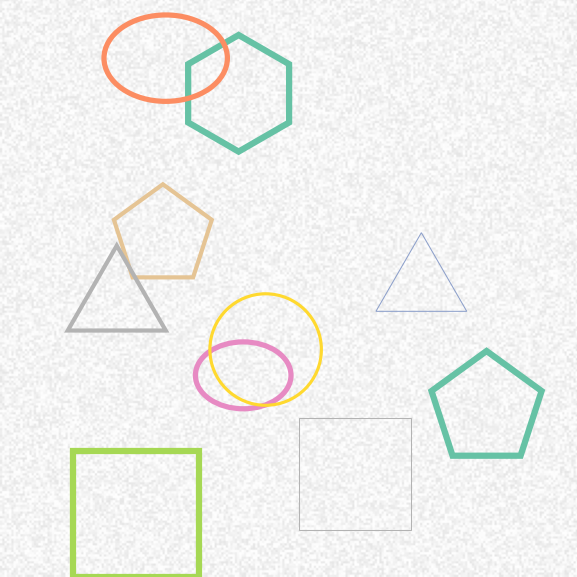[{"shape": "hexagon", "thickness": 3, "radius": 0.5, "center": [0.413, 0.838]}, {"shape": "pentagon", "thickness": 3, "radius": 0.5, "center": [0.843, 0.291]}, {"shape": "oval", "thickness": 2.5, "radius": 0.53, "center": [0.287, 0.898]}, {"shape": "triangle", "thickness": 0.5, "radius": 0.45, "center": [0.73, 0.505]}, {"shape": "oval", "thickness": 2.5, "radius": 0.41, "center": [0.421, 0.349]}, {"shape": "square", "thickness": 3, "radius": 0.54, "center": [0.236, 0.109]}, {"shape": "circle", "thickness": 1.5, "radius": 0.48, "center": [0.46, 0.394]}, {"shape": "pentagon", "thickness": 2, "radius": 0.45, "center": [0.282, 0.591]}, {"shape": "square", "thickness": 0.5, "radius": 0.49, "center": [0.614, 0.179]}, {"shape": "triangle", "thickness": 2, "radius": 0.49, "center": [0.202, 0.476]}]